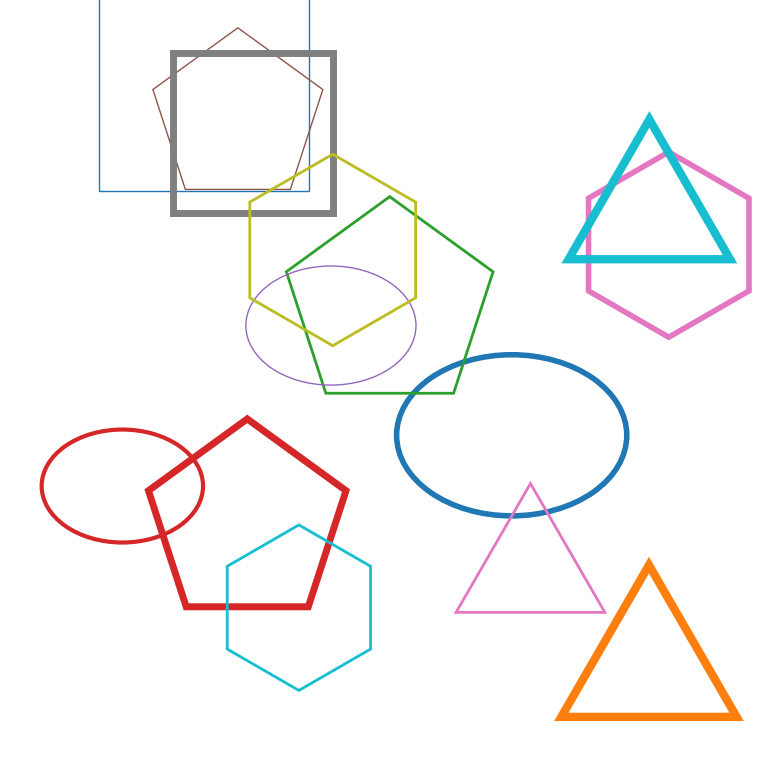[{"shape": "oval", "thickness": 2, "radius": 0.75, "center": [0.665, 0.435]}, {"shape": "square", "thickness": 0.5, "radius": 0.68, "center": [0.265, 0.888]}, {"shape": "triangle", "thickness": 3, "radius": 0.66, "center": [0.843, 0.135]}, {"shape": "pentagon", "thickness": 1, "radius": 0.71, "center": [0.506, 0.603]}, {"shape": "oval", "thickness": 1.5, "radius": 0.52, "center": [0.159, 0.369]}, {"shape": "pentagon", "thickness": 2.5, "radius": 0.67, "center": [0.321, 0.321]}, {"shape": "oval", "thickness": 0.5, "radius": 0.55, "center": [0.43, 0.577]}, {"shape": "pentagon", "thickness": 0.5, "radius": 0.58, "center": [0.309, 0.848]}, {"shape": "triangle", "thickness": 1, "radius": 0.56, "center": [0.689, 0.26]}, {"shape": "hexagon", "thickness": 2, "radius": 0.6, "center": [0.869, 0.682]}, {"shape": "square", "thickness": 2.5, "radius": 0.52, "center": [0.328, 0.827]}, {"shape": "hexagon", "thickness": 1, "radius": 0.62, "center": [0.432, 0.675]}, {"shape": "triangle", "thickness": 3, "radius": 0.61, "center": [0.843, 0.724]}, {"shape": "hexagon", "thickness": 1, "radius": 0.54, "center": [0.388, 0.211]}]